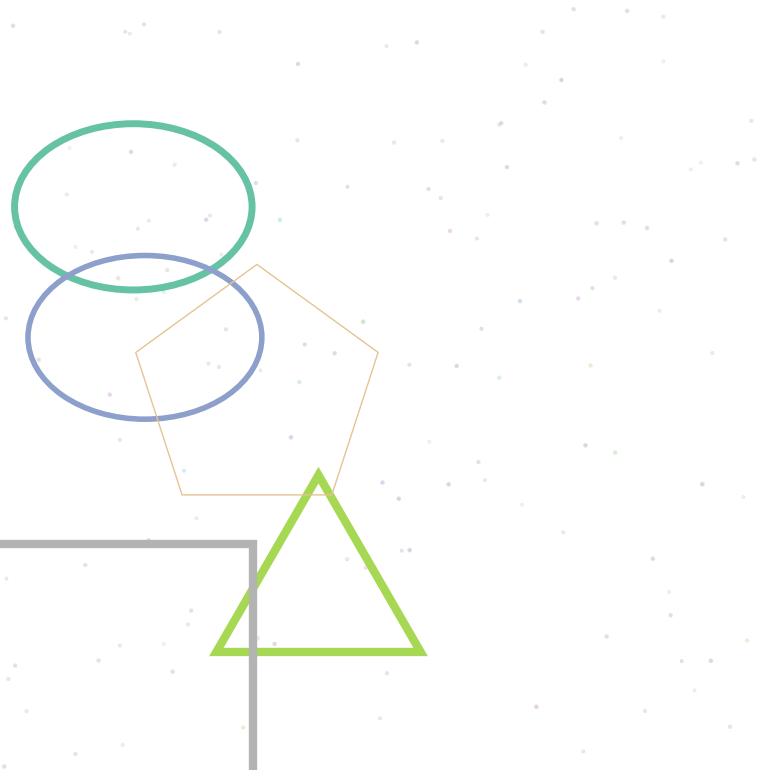[{"shape": "oval", "thickness": 2.5, "radius": 0.77, "center": [0.173, 0.731]}, {"shape": "oval", "thickness": 2, "radius": 0.76, "center": [0.188, 0.562]}, {"shape": "triangle", "thickness": 3, "radius": 0.77, "center": [0.414, 0.23]}, {"shape": "pentagon", "thickness": 0.5, "radius": 0.83, "center": [0.334, 0.491]}, {"shape": "square", "thickness": 3, "radius": 0.96, "center": [0.136, 0.101]}]